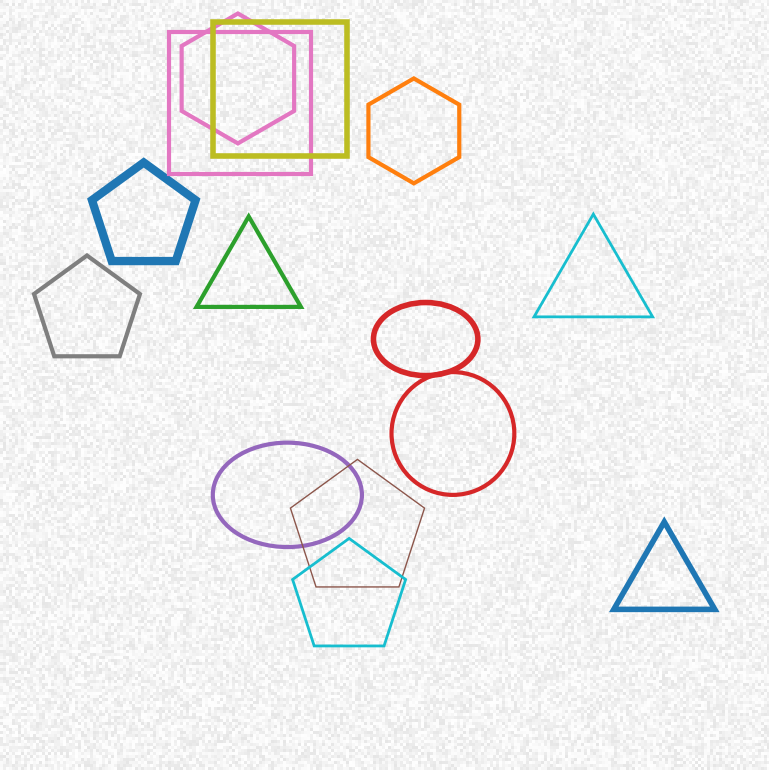[{"shape": "pentagon", "thickness": 3, "radius": 0.35, "center": [0.187, 0.718]}, {"shape": "triangle", "thickness": 2, "radius": 0.38, "center": [0.863, 0.246]}, {"shape": "hexagon", "thickness": 1.5, "radius": 0.34, "center": [0.537, 0.83]}, {"shape": "triangle", "thickness": 1.5, "radius": 0.39, "center": [0.323, 0.641]}, {"shape": "oval", "thickness": 2, "radius": 0.34, "center": [0.553, 0.56]}, {"shape": "circle", "thickness": 1.5, "radius": 0.4, "center": [0.588, 0.437]}, {"shape": "oval", "thickness": 1.5, "radius": 0.48, "center": [0.373, 0.357]}, {"shape": "pentagon", "thickness": 0.5, "radius": 0.46, "center": [0.464, 0.312]}, {"shape": "square", "thickness": 1.5, "radius": 0.46, "center": [0.312, 0.867]}, {"shape": "hexagon", "thickness": 1.5, "radius": 0.42, "center": [0.309, 0.898]}, {"shape": "pentagon", "thickness": 1.5, "radius": 0.36, "center": [0.113, 0.596]}, {"shape": "square", "thickness": 2, "radius": 0.43, "center": [0.363, 0.885]}, {"shape": "triangle", "thickness": 1, "radius": 0.44, "center": [0.771, 0.633]}, {"shape": "pentagon", "thickness": 1, "radius": 0.39, "center": [0.453, 0.224]}]